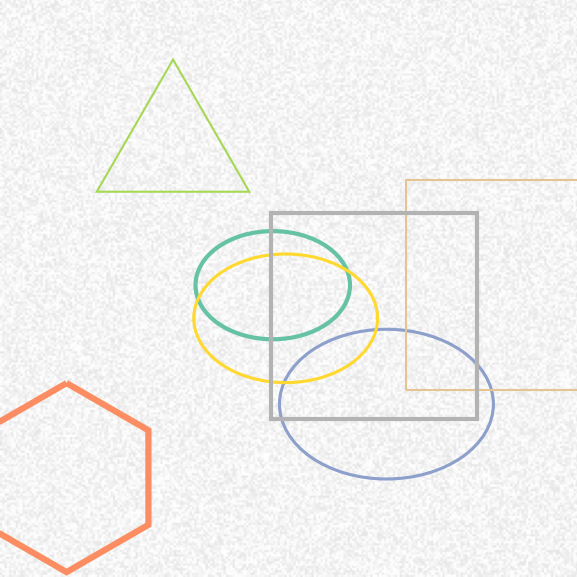[{"shape": "oval", "thickness": 2, "radius": 0.67, "center": [0.472, 0.505]}, {"shape": "hexagon", "thickness": 3, "radius": 0.82, "center": [0.115, 0.172]}, {"shape": "oval", "thickness": 1.5, "radius": 0.93, "center": [0.669, 0.299]}, {"shape": "triangle", "thickness": 1, "radius": 0.76, "center": [0.3, 0.743]}, {"shape": "oval", "thickness": 1.5, "radius": 0.8, "center": [0.495, 0.448]}, {"shape": "square", "thickness": 1, "radius": 0.91, "center": [0.886, 0.506]}, {"shape": "square", "thickness": 2, "radius": 0.89, "center": [0.648, 0.452]}]